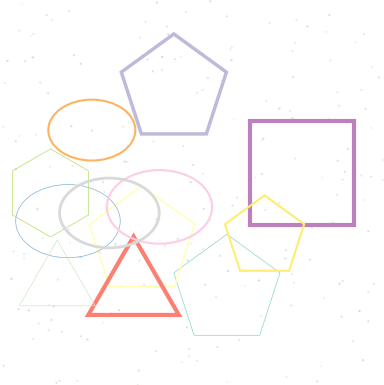[{"shape": "pentagon", "thickness": 0.5, "radius": 0.73, "center": [0.589, 0.246]}, {"shape": "pentagon", "thickness": 1, "radius": 0.72, "center": [0.369, 0.373]}, {"shape": "pentagon", "thickness": 2.5, "radius": 0.72, "center": [0.452, 0.768]}, {"shape": "triangle", "thickness": 3, "radius": 0.68, "center": [0.347, 0.25]}, {"shape": "oval", "thickness": 0.5, "radius": 0.68, "center": [0.177, 0.426]}, {"shape": "oval", "thickness": 1.5, "radius": 0.56, "center": [0.238, 0.662]}, {"shape": "hexagon", "thickness": 0.5, "radius": 0.57, "center": [0.131, 0.499]}, {"shape": "oval", "thickness": 1.5, "radius": 0.68, "center": [0.414, 0.463]}, {"shape": "oval", "thickness": 2, "radius": 0.65, "center": [0.284, 0.447]}, {"shape": "square", "thickness": 3, "radius": 0.67, "center": [0.785, 0.551]}, {"shape": "triangle", "thickness": 0.5, "radius": 0.57, "center": [0.149, 0.263]}, {"shape": "pentagon", "thickness": 1.5, "radius": 0.54, "center": [0.687, 0.384]}]